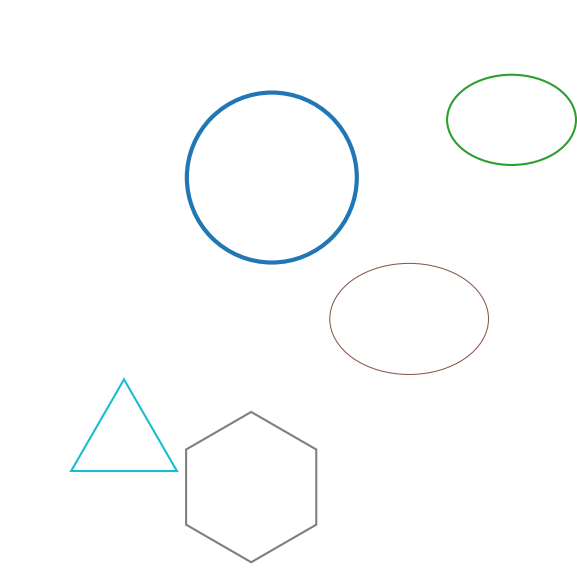[{"shape": "circle", "thickness": 2, "radius": 0.74, "center": [0.471, 0.692]}, {"shape": "oval", "thickness": 1, "radius": 0.56, "center": [0.886, 0.792]}, {"shape": "oval", "thickness": 0.5, "radius": 0.69, "center": [0.708, 0.447]}, {"shape": "hexagon", "thickness": 1, "radius": 0.65, "center": [0.435, 0.156]}, {"shape": "triangle", "thickness": 1, "radius": 0.53, "center": [0.215, 0.236]}]